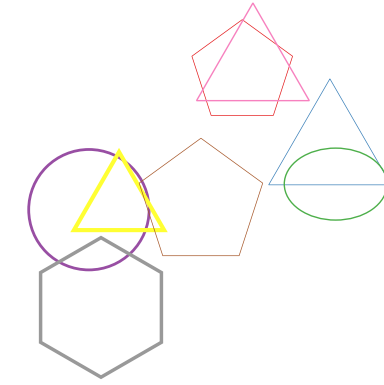[{"shape": "pentagon", "thickness": 0.5, "radius": 0.69, "center": [0.629, 0.812]}, {"shape": "triangle", "thickness": 0.5, "radius": 0.92, "center": [0.857, 0.612]}, {"shape": "oval", "thickness": 1, "radius": 0.67, "center": [0.872, 0.522]}, {"shape": "circle", "thickness": 2, "radius": 0.78, "center": [0.231, 0.455]}, {"shape": "triangle", "thickness": 3, "radius": 0.68, "center": [0.309, 0.47]}, {"shape": "pentagon", "thickness": 0.5, "radius": 0.84, "center": [0.522, 0.472]}, {"shape": "triangle", "thickness": 1, "radius": 0.85, "center": [0.657, 0.823]}, {"shape": "hexagon", "thickness": 2.5, "radius": 0.91, "center": [0.262, 0.201]}]